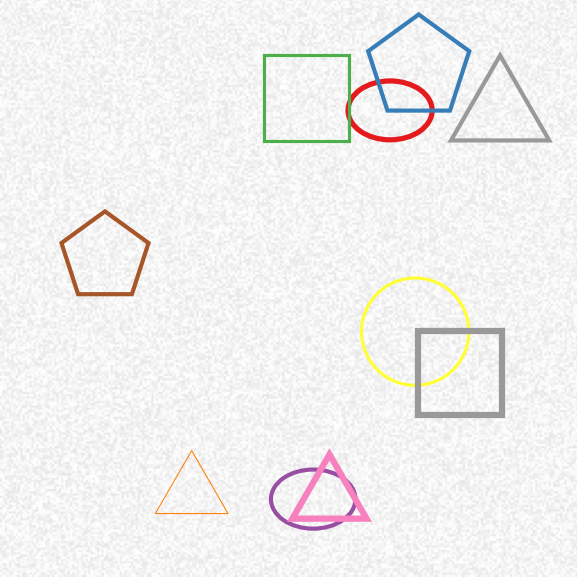[{"shape": "oval", "thickness": 2.5, "radius": 0.36, "center": [0.675, 0.808]}, {"shape": "pentagon", "thickness": 2, "radius": 0.46, "center": [0.725, 0.882]}, {"shape": "square", "thickness": 1.5, "radius": 0.37, "center": [0.53, 0.83]}, {"shape": "oval", "thickness": 2, "radius": 0.37, "center": [0.542, 0.135]}, {"shape": "triangle", "thickness": 0.5, "radius": 0.36, "center": [0.332, 0.146]}, {"shape": "circle", "thickness": 1.5, "radius": 0.46, "center": [0.719, 0.425]}, {"shape": "pentagon", "thickness": 2, "radius": 0.4, "center": [0.182, 0.554]}, {"shape": "triangle", "thickness": 3, "radius": 0.37, "center": [0.571, 0.138]}, {"shape": "square", "thickness": 3, "radius": 0.36, "center": [0.796, 0.354]}, {"shape": "triangle", "thickness": 2, "radius": 0.49, "center": [0.866, 0.805]}]